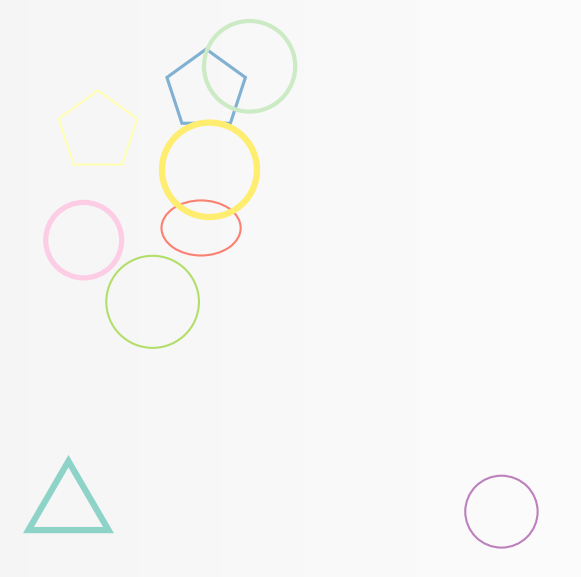[{"shape": "triangle", "thickness": 3, "radius": 0.4, "center": [0.118, 0.121]}, {"shape": "pentagon", "thickness": 1, "radius": 0.35, "center": [0.168, 0.772]}, {"shape": "oval", "thickness": 1, "radius": 0.34, "center": [0.346, 0.604]}, {"shape": "pentagon", "thickness": 1.5, "radius": 0.35, "center": [0.355, 0.843]}, {"shape": "circle", "thickness": 1, "radius": 0.4, "center": [0.263, 0.476]}, {"shape": "circle", "thickness": 2.5, "radius": 0.33, "center": [0.144, 0.583]}, {"shape": "circle", "thickness": 1, "radius": 0.31, "center": [0.863, 0.113]}, {"shape": "circle", "thickness": 2, "radius": 0.39, "center": [0.429, 0.884]}, {"shape": "circle", "thickness": 3, "radius": 0.41, "center": [0.36, 0.705]}]